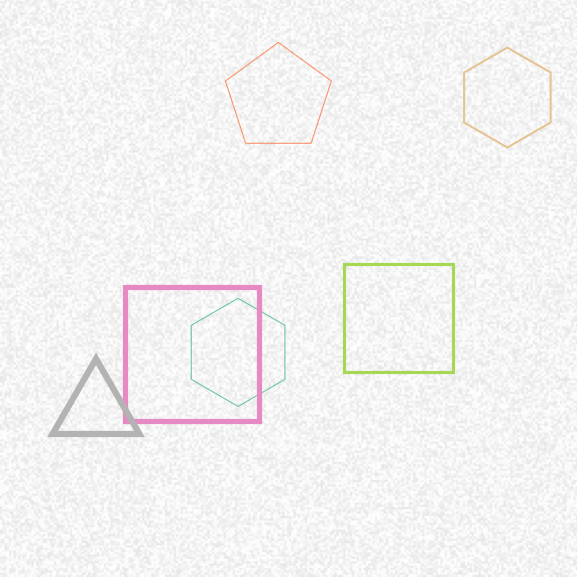[{"shape": "hexagon", "thickness": 0.5, "radius": 0.47, "center": [0.412, 0.389]}, {"shape": "pentagon", "thickness": 0.5, "radius": 0.48, "center": [0.482, 0.829]}, {"shape": "square", "thickness": 2.5, "radius": 0.58, "center": [0.332, 0.386]}, {"shape": "square", "thickness": 1.5, "radius": 0.47, "center": [0.69, 0.448]}, {"shape": "hexagon", "thickness": 1, "radius": 0.43, "center": [0.879, 0.83]}, {"shape": "triangle", "thickness": 3, "radius": 0.43, "center": [0.166, 0.291]}]